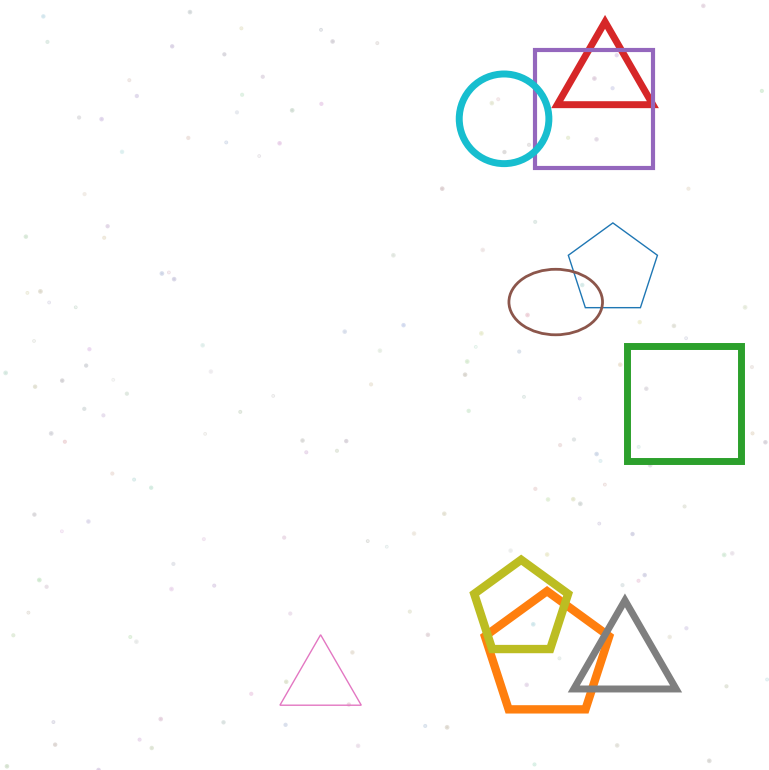[{"shape": "pentagon", "thickness": 0.5, "radius": 0.3, "center": [0.796, 0.65]}, {"shape": "pentagon", "thickness": 3, "radius": 0.42, "center": [0.71, 0.147]}, {"shape": "square", "thickness": 2.5, "radius": 0.37, "center": [0.888, 0.476]}, {"shape": "triangle", "thickness": 2.5, "radius": 0.36, "center": [0.786, 0.9]}, {"shape": "square", "thickness": 1.5, "radius": 0.38, "center": [0.772, 0.859]}, {"shape": "oval", "thickness": 1, "radius": 0.3, "center": [0.722, 0.608]}, {"shape": "triangle", "thickness": 0.5, "radius": 0.3, "center": [0.416, 0.115]}, {"shape": "triangle", "thickness": 2.5, "radius": 0.38, "center": [0.812, 0.144]}, {"shape": "pentagon", "thickness": 3, "radius": 0.32, "center": [0.677, 0.209]}, {"shape": "circle", "thickness": 2.5, "radius": 0.29, "center": [0.655, 0.846]}]